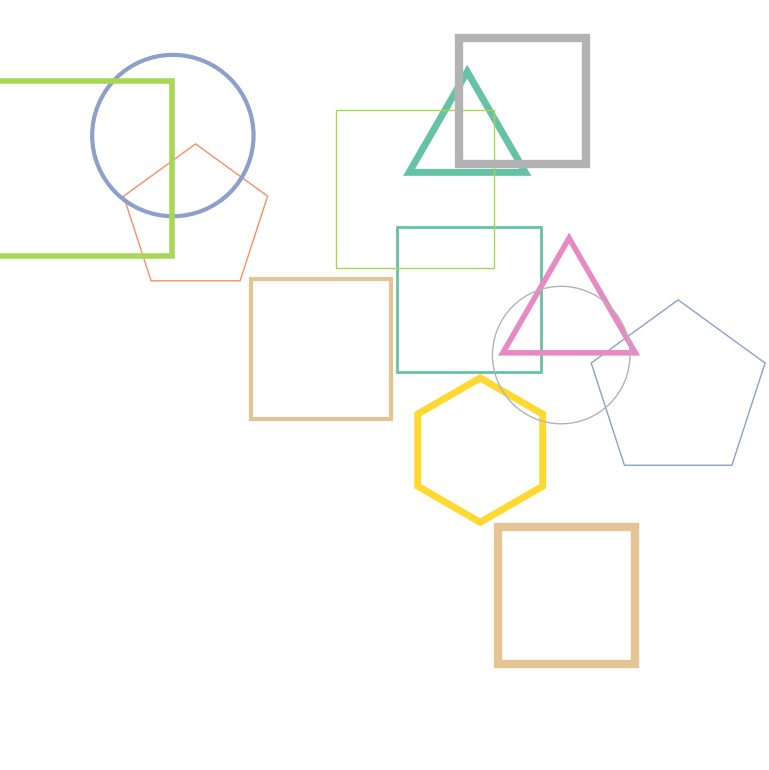[{"shape": "triangle", "thickness": 2.5, "radius": 0.44, "center": [0.607, 0.82]}, {"shape": "square", "thickness": 1, "radius": 0.47, "center": [0.61, 0.611]}, {"shape": "pentagon", "thickness": 0.5, "radius": 0.49, "center": [0.254, 0.715]}, {"shape": "circle", "thickness": 1.5, "radius": 0.52, "center": [0.224, 0.824]}, {"shape": "pentagon", "thickness": 0.5, "radius": 0.59, "center": [0.881, 0.492]}, {"shape": "triangle", "thickness": 2, "radius": 0.5, "center": [0.739, 0.591]}, {"shape": "square", "thickness": 2, "radius": 0.57, "center": [0.11, 0.781]}, {"shape": "square", "thickness": 0.5, "radius": 0.51, "center": [0.539, 0.754]}, {"shape": "hexagon", "thickness": 2.5, "radius": 0.47, "center": [0.624, 0.415]}, {"shape": "square", "thickness": 3, "radius": 0.44, "center": [0.735, 0.227]}, {"shape": "square", "thickness": 1.5, "radius": 0.45, "center": [0.417, 0.547]}, {"shape": "square", "thickness": 3, "radius": 0.41, "center": [0.679, 0.869]}, {"shape": "circle", "thickness": 0.5, "radius": 0.45, "center": [0.729, 0.539]}]